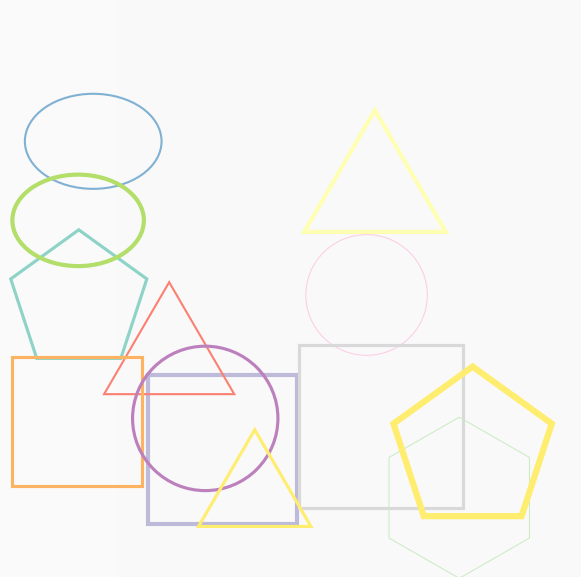[{"shape": "pentagon", "thickness": 1.5, "radius": 0.62, "center": [0.136, 0.478]}, {"shape": "triangle", "thickness": 2, "radius": 0.7, "center": [0.645, 0.668]}, {"shape": "square", "thickness": 2, "radius": 0.64, "center": [0.383, 0.221]}, {"shape": "triangle", "thickness": 1, "radius": 0.65, "center": [0.291, 0.381]}, {"shape": "oval", "thickness": 1, "radius": 0.59, "center": [0.16, 0.754]}, {"shape": "square", "thickness": 1.5, "radius": 0.56, "center": [0.132, 0.269]}, {"shape": "oval", "thickness": 2, "radius": 0.57, "center": [0.134, 0.618]}, {"shape": "circle", "thickness": 0.5, "radius": 0.52, "center": [0.631, 0.488]}, {"shape": "square", "thickness": 1.5, "radius": 0.71, "center": [0.656, 0.26]}, {"shape": "circle", "thickness": 1.5, "radius": 0.63, "center": [0.353, 0.275]}, {"shape": "hexagon", "thickness": 0.5, "radius": 0.7, "center": [0.79, 0.137]}, {"shape": "triangle", "thickness": 1.5, "radius": 0.56, "center": [0.438, 0.143]}, {"shape": "pentagon", "thickness": 3, "radius": 0.72, "center": [0.813, 0.221]}]